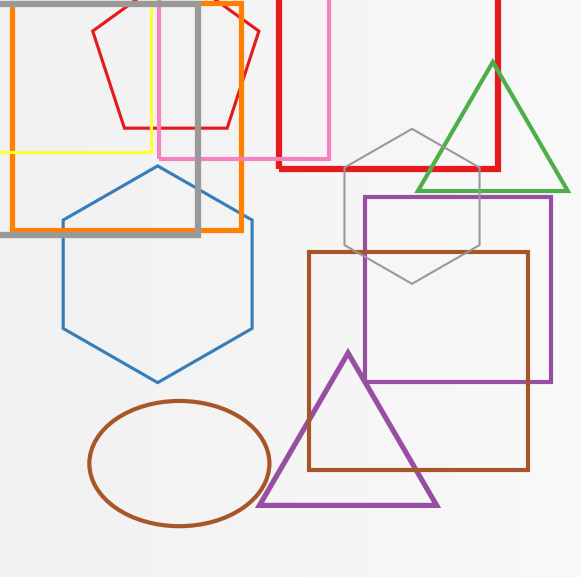[{"shape": "square", "thickness": 3, "radius": 0.94, "center": [0.668, 0.894]}, {"shape": "pentagon", "thickness": 1.5, "radius": 0.75, "center": [0.302, 0.899]}, {"shape": "hexagon", "thickness": 1.5, "radius": 0.94, "center": [0.271, 0.524]}, {"shape": "triangle", "thickness": 2, "radius": 0.74, "center": [0.848, 0.743]}, {"shape": "square", "thickness": 2, "radius": 0.8, "center": [0.788, 0.498]}, {"shape": "triangle", "thickness": 2.5, "radius": 0.88, "center": [0.599, 0.212]}, {"shape": "square", "thickness": 2.5, "radius": 0.98, "center": [0.218, 0.797]}, {"shape": "square", "thickness": 1.5, "radius": 0.74, "center": [0.112, 0.884]}, {"shape": "oval", "thickness": 2, "radius": 0.77, "center": [0.309, 0.196]}, {"shape": "square", "thickness": 2, "radius": 0.94, "center": [0.72, 0.374]}, {"shape": "square", "thickness": 2, "radius": 0.73, "center": [0.42, 0.87]}, {"shape": "hexagon", "thickness": 1, "radius": 0.67, "center": [0.709, 0.642]}, {"shape": "square", "thickness": 3, "radius": 1.0, "center": [0.142, 0.792]}]